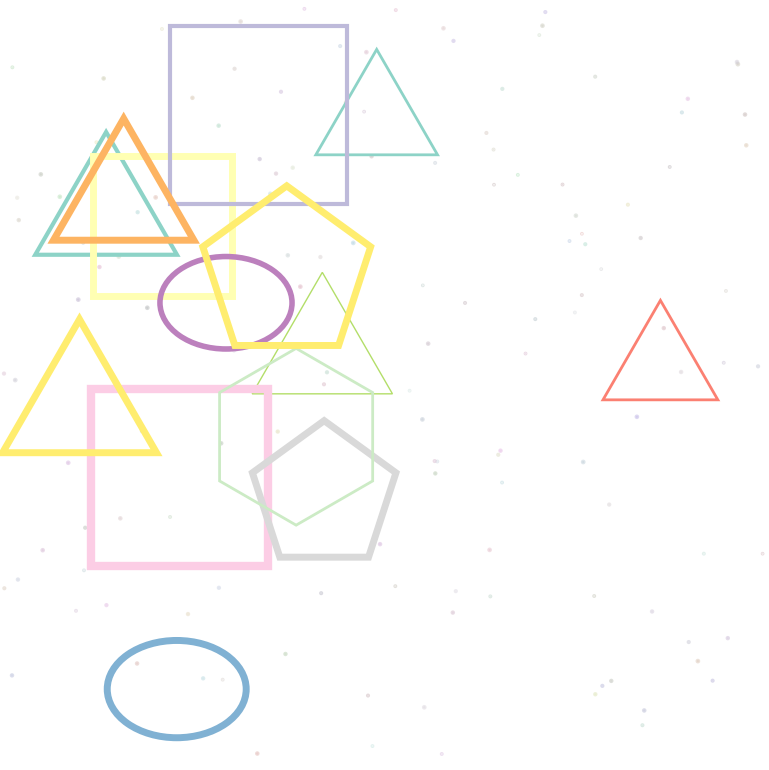[{"shape": "triangle", "thickness": 1, "radius": 0.46, "center": [0.489, 0.845]}, {"shape": "triangle", "thickness": 1.5, "radius": 0.53, "center": [0.138, 0.722]}, {"shape": "square", "thickness": 2.5, "radius": 0.45, "center": [0.211, 0.706]}, {"shape": "square", "thickness": 1.5, "radius": 0.58, "center": [0.336, 0.851]}, {"shape": "triangle", "thickness": 1, "radius": 0.43, "center": [0.858, 0.524]}, {"shape": "oval", "thickness": 2.5, "radius": 0.45, "center": [0.23, 0.105]}, {"shape": "triangle", "thickness": 2.5, "radius": 0.53, "center": [0.161, 0.741]}, {"shape": "triangle", "thickness": 0.5, "radius": 0.53, "center": [0.419, 0.541]}, {"shape": "square", "thickness": 3, "radius": 0.57, "center": [0.233, 0.38]}, {"shape": "pentagon", "thickness": 2.5, "radius": 0.49, "center": [0.421, 0.356]}, {"shape": "oval", "thickness": 2, "radius": 0.43, "center": [0.294, 0.607]}, {"shape": "hexagon", "thickness": 1, "radius": 0.57, "center": [0.385, 0.433]}, {"shape": "pentagon", "thickness": 2.5, "radius": 0.57, "center": [0.372, 0.644]}, {"shape": "triangle", "thickness": 2.5, "radius": 0.58, "center": [0.103, 0.47]}]